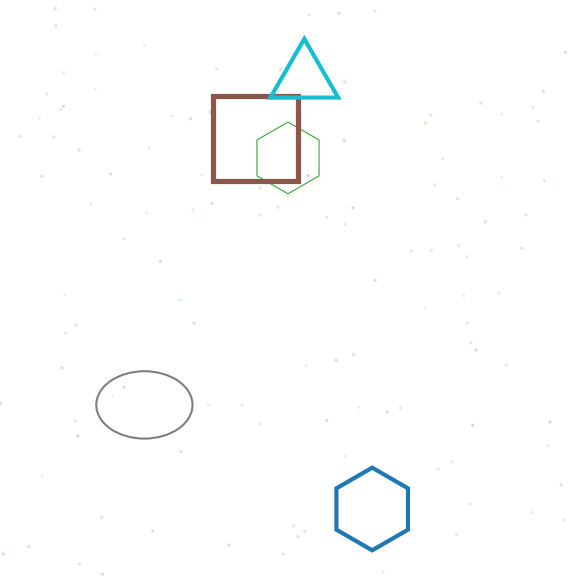[{"shape": "hexagon", "thickness": 2, "radius": 0.36, "center": [0.645, 0.118]}, {"shape": "hexagon", "thickness": 0.5, "radius": 0.31, "center": [0.499, 0.726]}, {"shape": "square", "thickness": 2.5, "radius": 0.37, "center": [0.443, 0.759]}, {"shape": "oval", "thickness": 1, "radius": 0.42, "center": [0.25, 0.298]}, {"shape": "triangle", "thickness": 2, "radius": 0.34, "center": [0.527, 0.864]}]